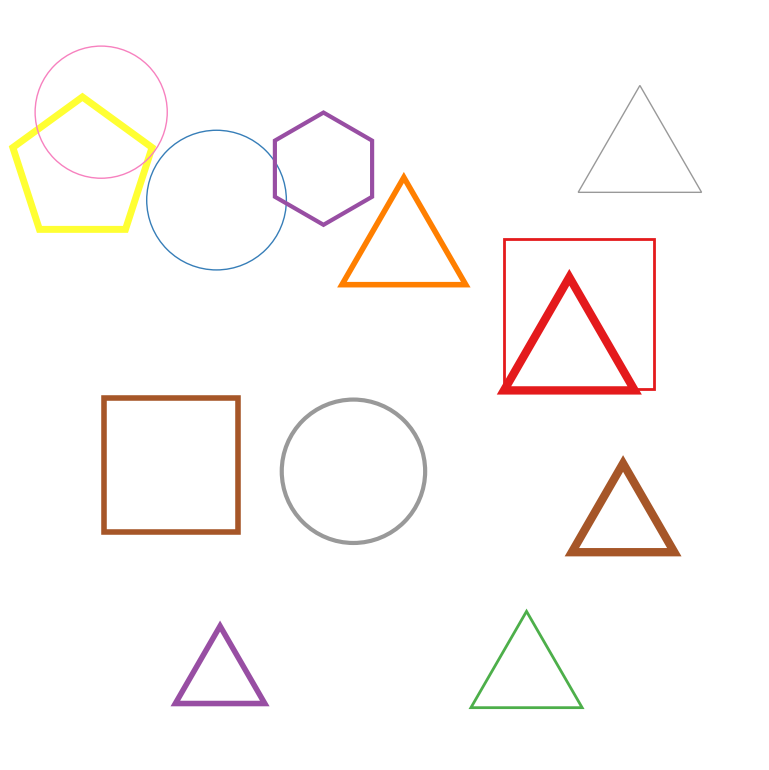[{"shape": "triangle", "thickness": 3, "radius": 0.49, "center": [0.739, 0.542]}, {"shape": "square", "thickness": 1, "radius": 0.49, "center": [0.752, 0.592]}, {"shape": "circle", "thickness": 0.5, "radius": 0.45, "center": [0.281, 0.74]}, {"shape": "triangle", "thickness": 1, "radius": 0.42, "center": [0.684, 0.123]}, {"shape": "triangle", "thickness": 2, "radius": 0.34, "center": [0.286, 0.12]}, {"shape": "hexagon", "thickness": 1.5, "radius": 0.36, "center": [0.42, 0.781]}, {"shape": "triangle", "thickness": 2, "radius": 0.46, "center": [0.524, 0.677]}, {"shape": "pentagon", "thickness": 2.5, "radius": 0.48, "center": [0.107, 0.779]}, {"shape": "triangle", "thickness": 3, "radius": 0.38, "center": [0.809, 0.321]}, {"shape": "square", "thickness": 2, "radius": 0.44, "center": [0.222, 0.396]}, {"shape": "circle", "thickness": 0.5, "radius": 0.43, "center": [0.131, 0.854]}, {"shape": "circle", "thickness": 1.5, "radius": 0.47, "center": [0.459, 0.388]}, {"shape": "triangle", "thickness": 0.5, "radius": 0.46, "center": [0.831, 0.796]}]